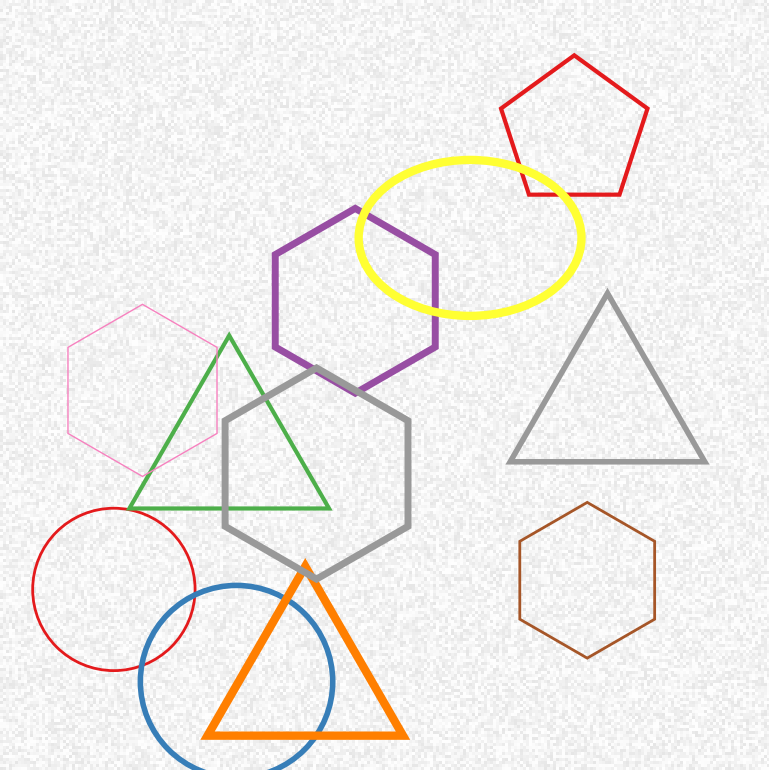[{"shape": "pentagon", "thickness": 1.5, "radius": 0.5, "center": [0.746, 0.828]}, {"shape": "circle", "thickness": 1, "radius": 0.53, "center": [0.148, 0.235]}, {"shape": "circle", "thickness": 2, "radius": 0.62, "center": [0.307, 0.115]}, {"shape": "triangle", "thickness": 1.5, "radius": 0.75, "center": [0.298, 0.414]}, {"shape": "hexagon", "thickness": 2.5, "radius": 0.6, "center": [0.461, 0.609]}, {"shape": "triangle", "thickness": 3, "radius": 0.73, "center": [0.396, 0.118]}, {"shape": "oval", "thickness": 3, "radius": 0.72, "center": [0.61, 0.691]}, {"shape": "hexagon", "thickness": 1, "radius": 0.51, "center": [0.763, 0.246]}, {"shape": "hexagon", "thickness": 0.5, "radius": 0.56, "center": [0.185, 0.493]}, {"shape": "hexagon", "thickness": 2.5, "radius": 0.69, "center": [0.411, 0.385]}, {"shape": "triangle", "thickness": 2, "radius": 0.73, "center": [0.789, 0.473]}]